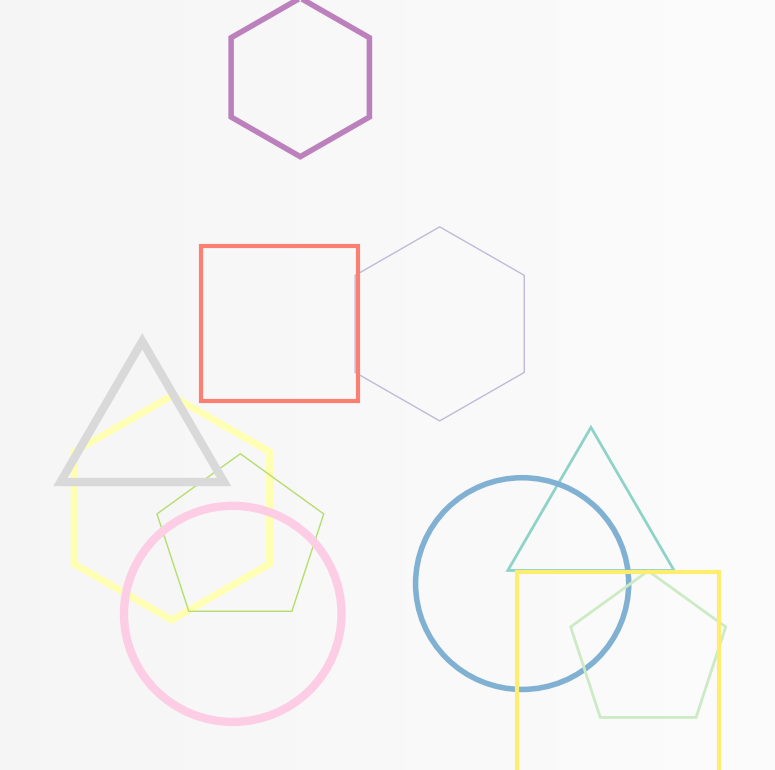[{"shape": "triangle", "thickness": 1, "radius": 0.62, "center": [0.763, 0.321]}, {"shape": "hexagon", "thickness": 2.5, "radius": 0.73, "center": [0.222, 0.34]}, {"shape": "hexagon", "thickness": 0.5, "radius": 0.63, "center": [0.567, 0.579]}, {"shape": "square", "thickness": 1.5, "radius": 0.5, "center": [0.36, 0.58]}, {"shape": "circle", "thickness": 2, "radius": 0.69, "center": [0.674, 0.242]}, {"shape": "pentagon", "thickness": 0.5, "radius": 0.57, "center": [0.31, 0.298]}, {"shape": "circle", "thickness": 3, "radius": 0.7, "center": [0.3, 0.203]}, {"shape": "triangle", "thickness": 3, "radius": 0.61, "center": [0.184, 0.435]}, {"shape": "hexagon", "thickness": 2, "radius": 0.52, "center": [0.387, 0.9]}, {"shape": "pentagon", "thickness": 1, "radius": 0.53, "center": [0.836, 0.153]}, {"shape": "square", "thickness": 1.5, "radius": 0.65, "center": [0.797, 0.127]}]